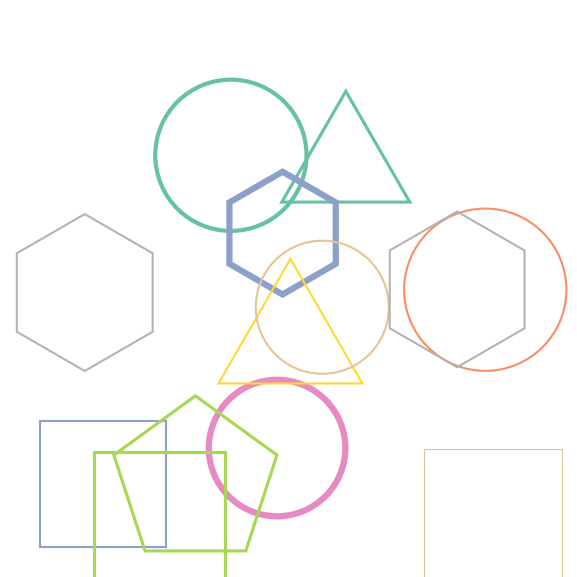[{"shape": "triangle", "thickness": 1.5, "radius": 0.64, "center": [0.599, 0.713]}, {"shape": "circle", "thickness": 2, "radius": 0.65, "center": [0.4, 0.73]}, {"shape": "circle", "thickness": 1, "radius": 0.7, "center": [0.84, 0.497]}, {"shape": "square", "thickness": 1, "radius": 0.55, "center": [0.178, 0.161]}, {"shape": "hexagon", "thickness": 3, "radius": 0.53, "center": [0.489, 0.595]}, {"shape": "circle", "thickness": 3, "radius": 0.59, "center": [0.48, 0.223]}, {"shape": "pentagon", "thickness": 1.5, "radius": 0.74, "center": [0.338, 0.165]}, {"shape": "square", "thickness": 1.5, "radius": 0.57, "center": [0.277, 0.102]}, {"shape": "triangle", "thickness": 1, "radius": 0.72, "center": [0.503, 0.407]}, {"shape": "circle", "thickness": 1, "radius": 0.58, "center": [0.558, 0.467]}, {"shape": "square", "thickness": 0.5, "radius": 0.6, "center": [0.853, 0.103]}, {"shape": "hexagon", "thickness": 1, "radius": 0.68, "center": [0.147, 0.493]}, {"shape": "hexagon", "thickness": 1, "radius": 0.67, "center": [0.792, 0.498]}]